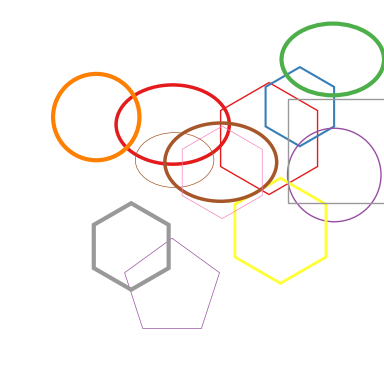[{"shape": "hexagon", "thickness": 1, "radius": 0.73, "center": [0.699, 0.64]}, {"shape": "oval", "thickness": 2.5, "radius": 0.74, "center": [0.449, 0.677]}, {"shape": "hexagon", "thickness": 1.5, "radius": 0.51, "center": [0.779, 0.723]}, {"shape": "oval", "thickness": 3, "radius": 0.67, "center": [0.864, 0.846]}, {"shape": "pentagon", "thickness": 0.5, "radius": 0.65, "center": [0.447, 0.252]}, {"shape": "circle", "thickness": 1, "radius": 0.61, "center": [0.868, 0.545]}, {"shape": "circle", "thickness": 3, "radius": 0.56, "center": [0.25, 0.696]}, {"shape": "hexagon", "thickness": 2, "radius": 0.68, "center": [0.728, 0.401]}, {"shape": "oval", "thickness": 2.5, "radius": 0.73, "center": [0.573, 0.579]}, {"shape": "oval", "thickness": 0.5, "radius": 0.51, "center": [0.454, 0.584]}, {"shape": "hexagon", "thickness": 0.5, "radius": 0.6, "center": [0.577, 0.552]}, {"shape": "hexagon", "thickness": 3, "radius": 0.56, "center": [0.341, 0.36]}, {"shape": "square", "thickness": 1, "radius": 0.67, "center": [0.883, 0.608]}]